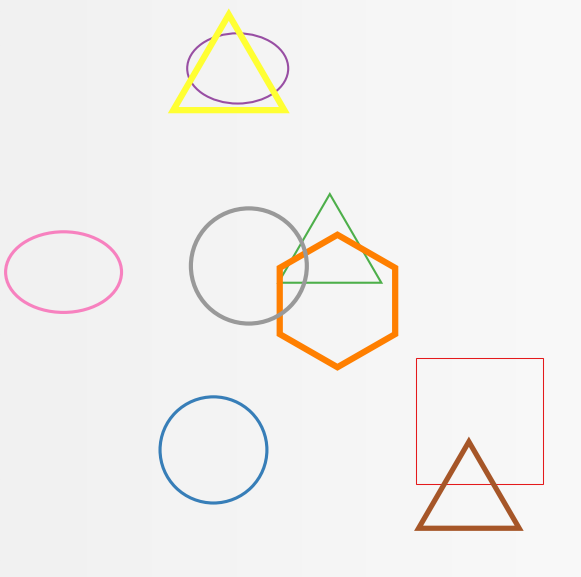[{"shape": "square", "thickness": 0.5, "radius": 0.55, "center": [0.825, 0.271]}, {"shape": "circle", "thickness": 1.5, "radius": 0.46, "center": [0.367, 0.22]}, {"shape": "triangle", "thickness": 1, "radius": 0.51, "center": [0.567, 0.561]}, {"shape": "oval", "thickness": 1, "radius": 0.43, "center": [0.409, 0.881]}, {"shape": "hexagon", "thickness": 3, "radius": 0.57, "center": [0.581, 0.478]}, {"shape": "triangle", "thickness": 3, "radius": 0.55, "center": [0.394, 0.864]}, {"shape": "triangle", "thickness": 2.5, "radius": 0.5, "center": [0.807, 0.134]}, {"shape": "oval", "thickness": 1.5, "radius": 0.5, "center": [0.109, 0.528]}, {"shape": "circle", "thickness": 2, "radius": 0.5, "center": [0.428, 0.539]}]